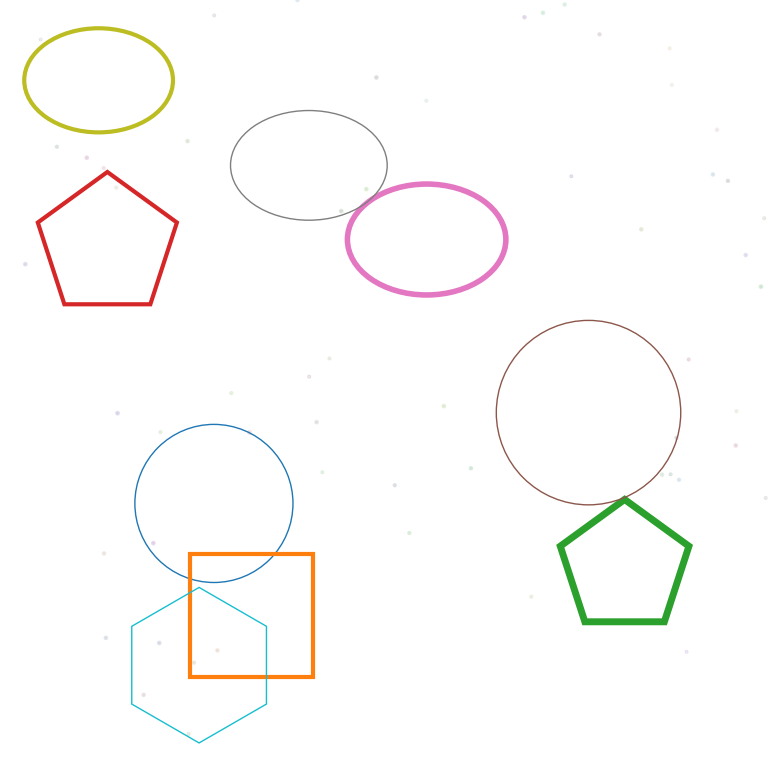[{"shape": "circle", "thickness": 0.5, "radius": 0.51, "center": [0.278, 0.346]}, {"shape": "square", "thickness": 1.5, "radius": 0.4, "center": [0.326, 0.2]}, {"shape": "pentagon", "thickness": 2.5, "radius": 0.44, "center": [0.811, 0.264]}, {"shape": "pentagon", "thickness": 1.5, "radius": 0.47, "center": [0.139, 0.682]}, {"shape": "circle", "thickness": 0.5, "radius": 0.6, "center": [0.764, 0.464]}, {"shape": "oval", "thickness": 2, "radius": 0.51, "center": [0.554, 0.689]}, {"shape": "oval", "thickness": 0.5, "radius": 0.51, "center": [0.401, 0.785]}, {"shape": "oval", "thickness": 1.5, "radius": 0.48, "center": [0.128, 0.896]}, {"shape": "hexagon", "thickness": 0.5, "radius": 0.5, "center": [0.259, 0.136]}]